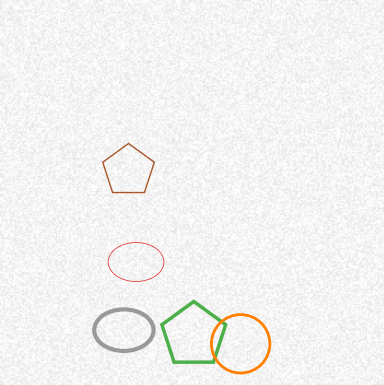[{"shape": "oval", "thickness": 0.5, "radius": 0.36, "center": [0.353, 0.319]}, {"shape": "pentagon", "thickness": 2.5, "radius": 0.44, "center": [0.503, 0.13]}, {"shape": "circle", "thickness": 2, "radius": 0.38, "center": [0.625, 0.107]}, {"shape": "pentagon", "thickness": 1, "radius": 0.35, "center": [0.334, 0.557]}, {"shape": "oval", "thickness": 3, "radius": 0.39, "center": [0.322, 0.142]}]